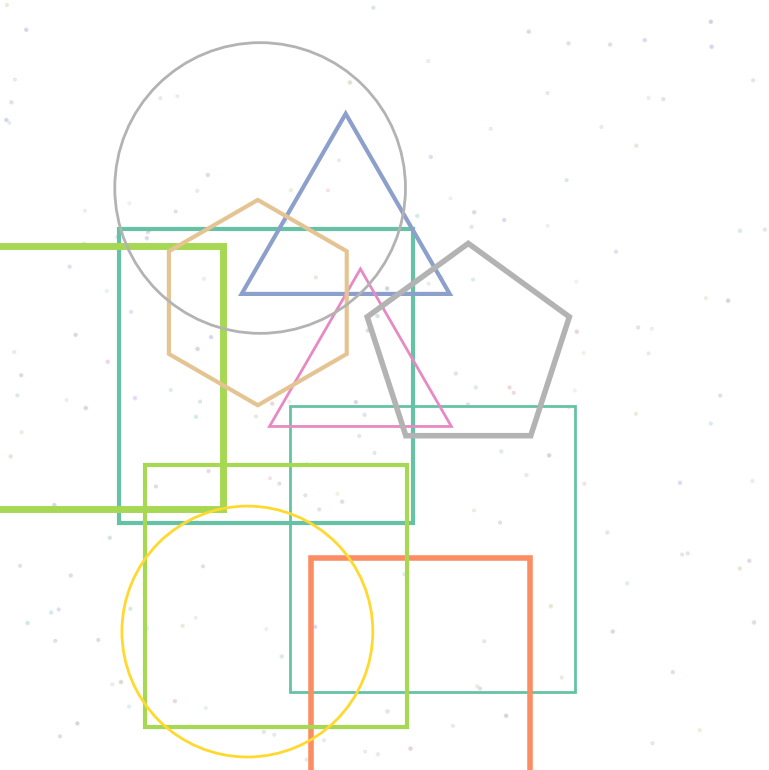[{"shape": "square", "thickness": 1, "radius": 0.93, "center": [0.562, 0.287]}, {"shape": "square", "thickness": 1.5, "radius": 0.96, "center": [0.345, 0.512]}, {"shape": "square", "thickness": 2, "radius": 0.71, "center": [0.546, 0.134]}, {"shape": "triangle", "thickness": 1.5, "radius": 0.78, "center": [0.449, 0.696]}, {"shape": "triangle", "thickness": 1, "radius": 0.68, "center": [0.468, 0.514]}, {"shape": "square", "thickness": 1.5, "radius": 0.85, "center": [0.358, 0.226]}, {"shape": "square", "thickness": 2.5, "radius": 0.85, "center": [0.12, 0.51]}, {"shape": "circle", "thickness": 1, "radius": 0.81, "center": [0.321, 0.18]}, {"shape": "hexagon", "thickness": 1.5, "radius": 0.67, "center": [0.335, 0.607]}, {"shape": "pentagon", "thickness": 2, "radius": 0.69, "center": [0.608, 0.546]}, {"shape": "circle", "thickness": 1, "radius": 0.94, "center": [0.338, 0.756]}]